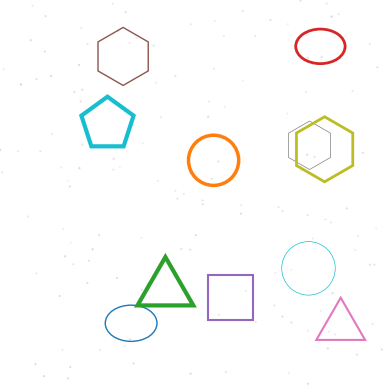[{"shape": "oval", "thickness": 1, "radius": 0.34, "center": [0.341, 0.16]}, {"shape": "circle", "thickness": 2.5, "radius": 0.33, "center": [0.555, 0.584]}, {"shape": "triangle", "thickness": 3, "radius": 0.42, "center": [0.43, 0.249]}, {"shape": "oval", "thickness": 2, "radius": 0.32, "center": [0.832, 0.88]}, {"shape": "square", "thickness": 1.5, "radius": 0.29, "center": [0.598, 0.227]}, {"shape": "hexagon", "thickness": 1, "radius": 0.38, "center": [0.32, 0.853]}, {"shape": "triangle", "thickness": 1.5, "radius": 0.37, "center": [0.885, 0.154]}, {"shape": "hexagon", "thickness": 0.5, "radius": 0.31, "center": [0.804, 0.623]}, {"shape": "hexagon", "thickness": 2, "radius": 0.42, "center": [0.843, 0.612]}, {"shape": "circle", "thickness": 0.5, "radius": 0.35, "center": [0.801, 0.303]}, {"shape": "pentagon", "thickness": 3, "radius": 0.36, "center": [0.279, 0.678]}]